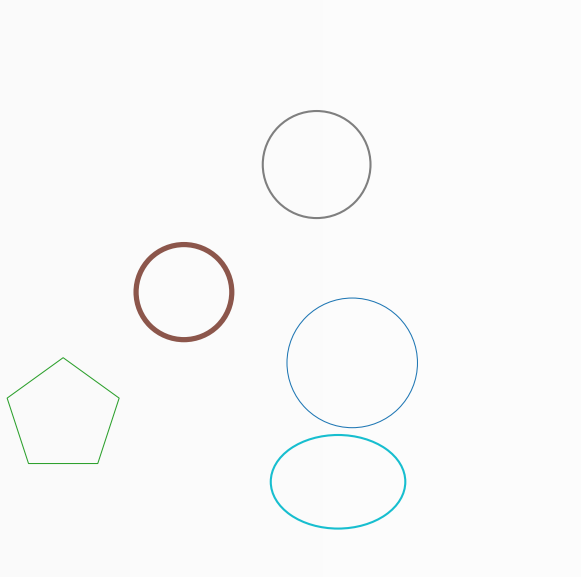[{"shape": "circle", "thickness": 0.5, "radius": 0.56, "center": [0.606, 0.371]}, {"shape": "pentagon", "thickness": 0.5, "radius": 0.51, "center": [0.109, 0.278]}, {"shape": "circle", "thickness": 2.5, "radius": 0.41, "center": [0.316, 0.493]}, {"shape": "circle", "thickness": 1, "radius": 0.46, "center": [0.545, 0.714]}, {"shape": "oval", "thickness": 1, "radius": 0.58, "center": [0.582, 0.165]}]